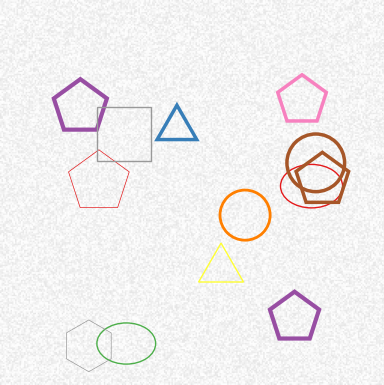[{"shape": "oval", "thickness": 1, "radius": 0.4, "center": [0.809, 0.516]}, {"shape": "pentagon", "thickness": 0.5, "radius": 0.41, "center": [0.257, 0.528]}, {"shape": "triangle", "thickness": 2.5, "radius": 0.3, "center": [0.46, 0.667]}, {"shape": "oval", "thickness": 1, "radius": 0.38, "center": [0.328, 0.108]}, {"shape": "pentagon", "thickness": 3, "radius": 0.36, "center": [0.209, 0.722]}, {"shape": "pentagon", "thickness": 3, "radius": 0.34, "center": [0.765, 0.175]}, {"shape": "circle", "thickness": 2, "radius": 0.33, "center": [0.637, 0.441]}, {"shape": "triangle", "thickness": 1, "radius": 0.34, "center": [0.574, 0.301]}, {"shape": "pentagon", "thickness": 2.5, "radius": 0.36, "center": [0.837, 0.533]}, {"shape": "circle", "thickness": 2.5, "radius": 0.37, "center": [0.82, 0.577]}, {"shape": "pentagon", "thickness": 2.5, "radius": 0.33, "center": [0.784, 0.739]}, {"shape": "square", "thickness": 1, "radius": 0.35, "center": [0.322, 0.651]}, {"shape": "hexagon", "thickness": 0.5, "radius": 0.34, "center": [0.231, 0.102]}]